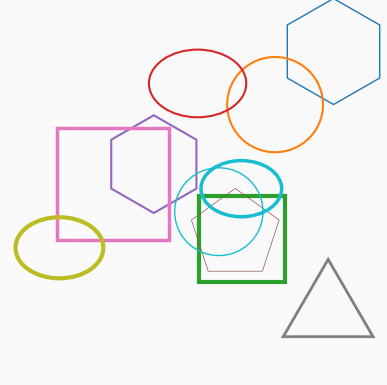[{"shape": "hexagon", "thickness": 1, "radius": 0.69, "center": [0.861, 0.866]}, {"shape": "circle", "thickness": 1.5, "radius": 0.62, "center": [0.71, 0.728]}, {"shape": "square", "thickness": 3, "radius": 0.56, "center": [0.625, 0.379]}, {"shape": "oval", "thickness": 1.5, "radius": 0.63, "center": [0.51, 0.783]}, {"shape": "hexagon", "thickness": 1.5, "radius": 0.63, "center": [0.397, 0.574]}, {"shape": "pentagon", "thickness": 0.5, "radius": 0.59, "center": [0.607, 0.392]}, {"shape": "square", "thickness": 2.5, "radius": 0.72, "center": [0.292, 0.522]}, {"shape": "triangle", "thickness": 2, "radius": 0.67, "center": [0.847, 0.192]}, {"shape": "oval", "thickness": 3, "radius": 0.57, "center": [0.153, 0.356]}, {"shape": "oval", "thickness": 2.5, "radius": 0.52, "center": [0.623, 0.51]}, {"shape": "circle", "thickness": 1, "radius": 0.57, "center": [0.565, 0.45]}]